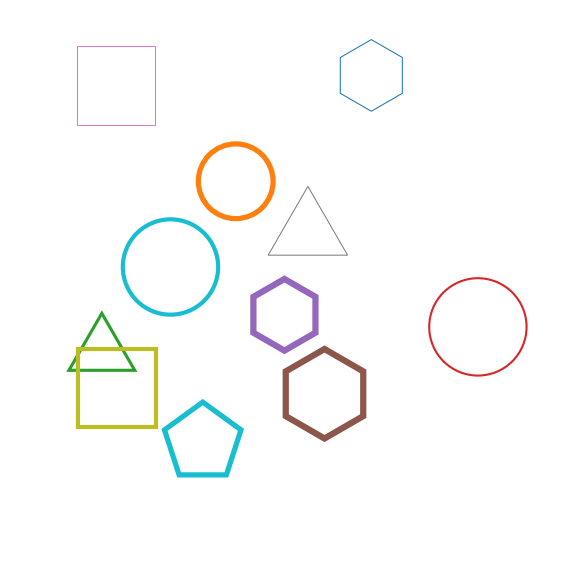[{"shape": "hexagon", "thickness": 0.5, "radius": 0.31, "center": [0.643, 0.869]}, {"shape": "circle", "thickness": 2.5, "radius": 0.32, "center": [0.408, 0.685]}, {"shape": "triangle", "thickness": 1.5, "radius": 0.33, "center": [0.176, 0.391]}, {"shape": "circle", "thickness": 1, "radius": 0.42, "center": [0.828, 0.433]}, {"shape": "hexagon", "thickness": 3, "radius": 0.31, "center": [0.493, 0.454]}, {"shape": "hexagon", "thickness": 3, "radius": 0.39, "center": [0.562, 0.317]}, {"shape": "square", "thickness": 0.5, "radius": 0.34, "center": [0.201, 0.851]}, {"shape": "triangle", "thickness": 0.5, "radius": 0.4, "center": [0.533, 0.597]}, {"shape": "square", "thickness": 2, "radius": 0.34, "center": [0.202, 0.327]}, {"shape": "circle", "thickness": 2, "radius": 0.41, "center": [0.295, 0.537]}, {"shape": "pentagon", "thickness": 2.5, "radius": 0.35, "center": [0.351, 0.233]}]